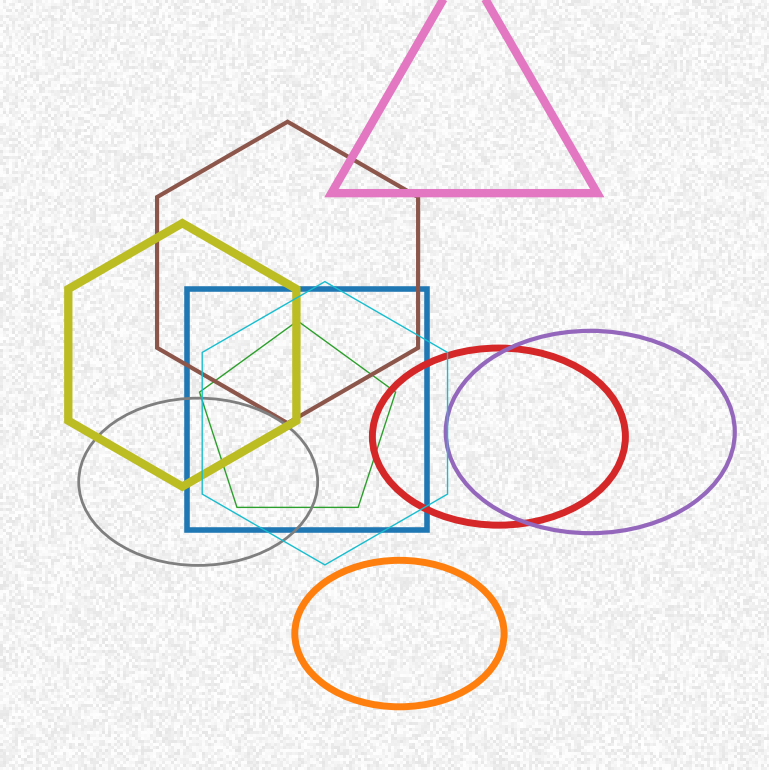[{"shape": "square", "thickness": 2, "radius": 0.78, "center": [0.399, 0.468]}, {"shape": "oval", "thickness": 2.5, "radius": 0.68, "center": [0.519, 0.177]}, {"shape": "pentagon", "thickness": 0.5, "radius": 0.67, "center": [0.386, 0.449]}, {"shape": "oval", "thickness": 2.5, "radius": 0.82, "center": [0.648, 0.433]}, {"shape": "oval", "thickness": 1.5, "radius": 0.94, "center": [0.767, 0.439]}, {"shape": "hexagon", "thickness": 1.5, "radius": 0.98, "center": [0.373, 0.646]}, {"shape": "triangle", "thickness": 3, "radius": 1.0, "center": [0.603, 0.849]}, {"shape": "oval", "thickness": 1, "radius": 0.78, "center": [0.257, 0.374]}, {"shape": "hexagon", "thickness": 3, "radius": 0.86, "center": [0.237, 0.539]}, {"shape": "hexagon", "thickness": 0.5, "radius": 0.92, "center": [0.422, 0.45]}]